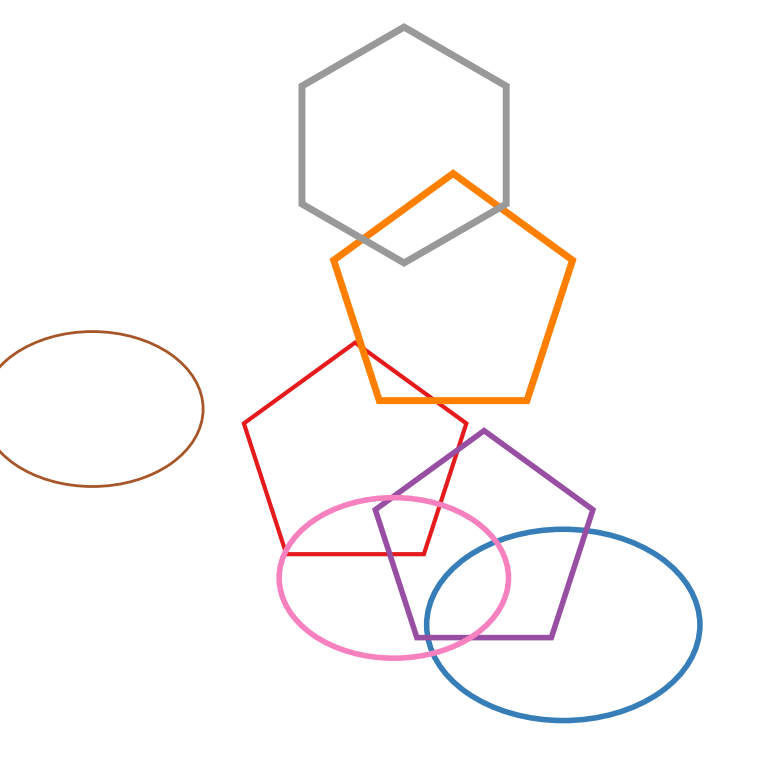[{"shape": "pentagon", "thickness": 1.5, "radius": 0.76, "center": [0.461, 0.403]}, {"shape": "oval", "thickness": 2, "radius": 0.89, "center": [0.732, 0.188]}, {"shape": "pentagon", "thickness": 2, "radius": 0.74, "center": [0.629, 0.292]}, {"shape": "pentagon", "thickness": 2.5, "radius": 0.82, "center": [0.588, 0.612]}, {"shape": "oval", "thickness": 1, "radius": 0.72, "center": [0.12, 0.469]}, {"shape": "oval", "thickness": 2, "radius": 0.74, "center": [0.511, 0.249]}, {"shape": "hexagon", "thickness": 2.5, "radius": 0.77, "center": [0.525, 0.812]}]